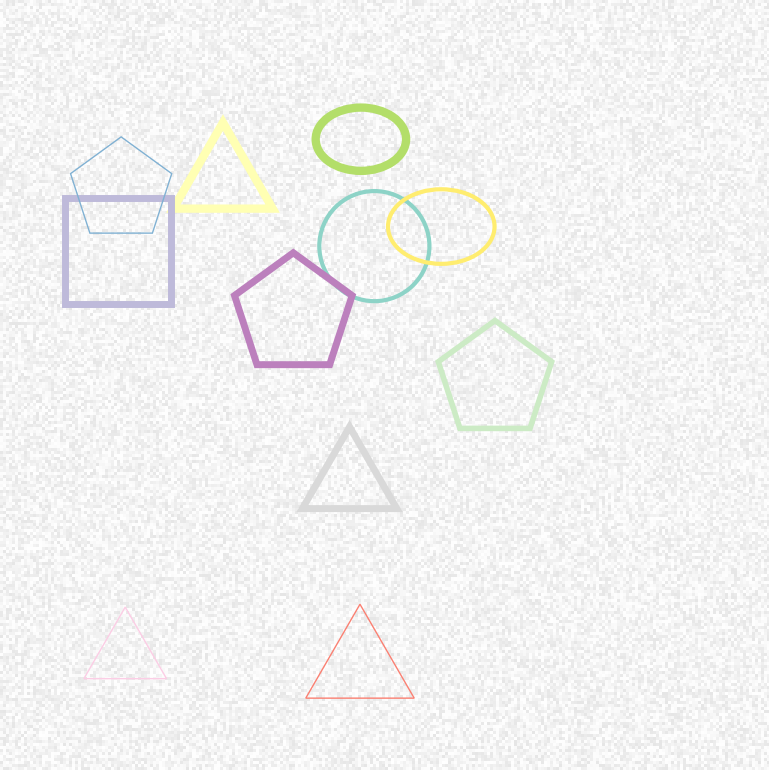[{"shape": "circle", "thickness": 1.5, "radius": 0.36, "center": [0.486, 0.68]}, {"shape": "triangle", "thickness": 3, "radius": 0.37, "center": [0.29, 0.766]}, {"shape": "square", "thickness": 2.5, "radius": 0.34, "center": [0.153, 0.674]}, {"shape": "triangle", "thickness": 0.5, "radius": 0.41, "center": [0.468, 0.134]}, {"shape": "pentagon", "thickness": 0.5, "radius": 0.35, "center": [0.157, 0.753]}, {"shape": "oval", "thickness": 3, "radius": 0.29, "center": [0.469, 0.819]}, {"shape": "triangle", "thickness": 0.5, "radius": 0.31, "center": [0.163, 0.15]}, {"shape": "triangle", "thickness": 2.5, "radius": 0.35, "center": [0.454, 0.375]}, {"shape": "pentagon", "thickness": 2.5, "radius": 0.4, "center": [0.381, 0.591]}, {"shape": "pentagon", "thickness": 2, "radius": 0.39, "center": [0.643, 0.506]}, {"shape": "oval", "thickness": 1.5, "radius": 0.35, "center": [0.573, 0.706]}]